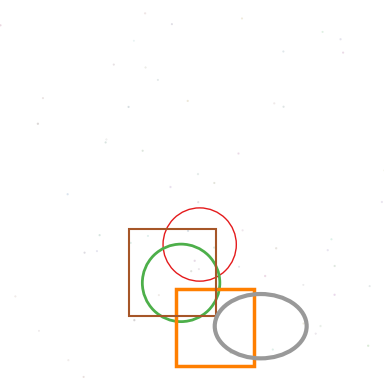[{"shape": "circle", "thickness": 1, "radius": 0.48, "center": [0.519, 0.365]}, {"shape": "circle", "thickness": 2, "radius": 0.5, "center": [0.47, 0.265]}, {"shape": "square", "thickness": 2.5, "radius": 0.5, "center": [0.558, 0.149]}, {"shape": "square", "thickness": 1.5, "radius": 0.57, "center": [0.447, 0.292]}, {"shape": "oval", "thickness": 3, "radius": 0.6, "center": [0.677, 0.153]}]